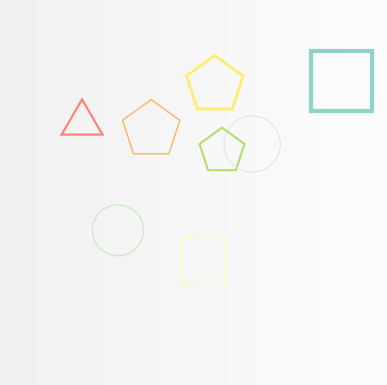[{"shape": "square", "thickness": 3, "radius": 0.39, "center": [0.882, 0.79]}, {"shape": "square", "thickness": 1, "radius": 0.29, "center": [0.526, 0.325]}, {"shape": "triangle", "thickness": 1.5, "radius": 0.3, "center": [0.212, 0.681]}, {"shape": "pentagon", "thickness": 1, "radius": 0.39, "center": [0.39, 0.664]}, {"shape": "pentagon", "thickness": 1.5, "radius": 0.3, "center": [0.573, 0.607]}, {"shape": "circle", "thickness": 0.5, "radius": 0.36, "center": [0.651, 0.626]}, {"shape": "circle", "thickness": 1, "radius": 0.33, "center": [0.304, 0.402]}, {"shape": "pentagon", "thickness": 2, "radius": 0.38, "center": [0.554, 0.779]}]